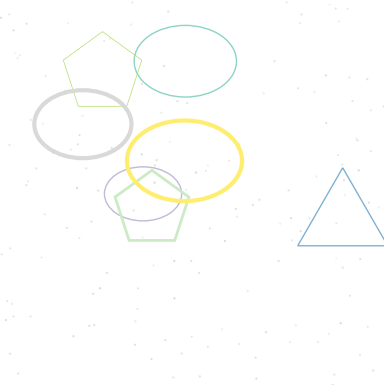[{"shape": "oval", "thickness": 1, "radius": 0.66, "center": [0.481, 0.841]}, {"shape": "oval", "thickness": 1, "radius": 0.5, "center": [0.372, 0.496]}, {"shape": "triangle", "thickness": 1, "radius": 0.68, "center": [0.89, 0.429]}, {"shape": "pentagon", "thickness": 0.5, "radius": 0.54, "center": [0.266, 0.811]}, {"shape": "oval", "thickness": 3, "radius": 0.63, "center": [0.215, 0.677]}, {"shape": "pentagon", "thickness": 2, "radius": 0.5, "center": [0.395, 0.457]}, {"shape": "oval", "thickness": 3, "radius": 0.75, "center": [0.479, 0.582]}]